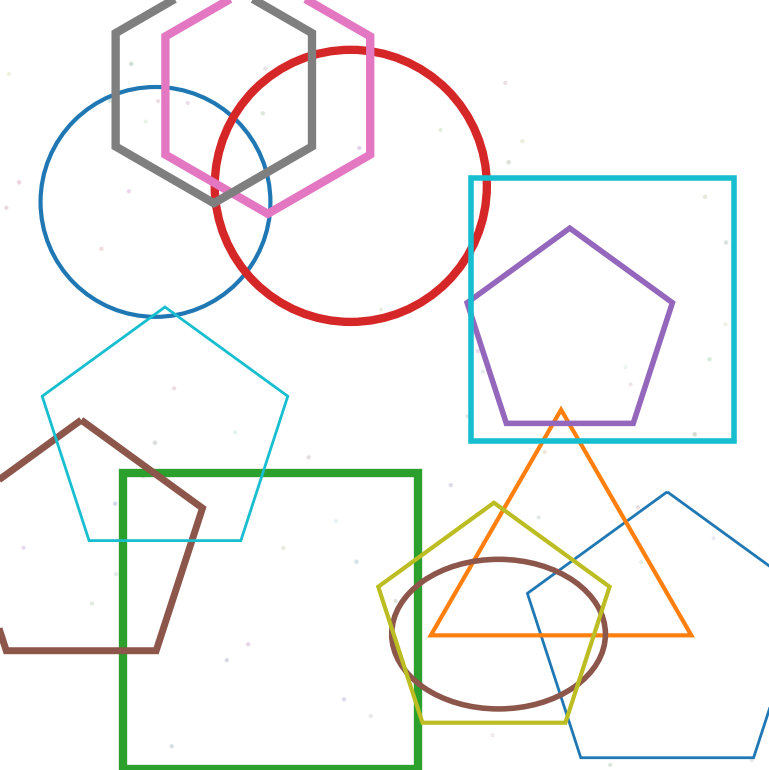[{"shape": "pentagon", "thickness": 1, "radius": 0.95, "center": [0.866, 0.17]}, {"shape": "circle", "thickness": 1.5, "radius": 0.75, "center": [0.202, 0.738]}, {"shape": "triangle", "thickness": 1.5, "radius": 0.98, "center": [0.729, 0.273]}, {"shape": "square", "thickness": 3, "radius": 0.96, "center": [0.351, 0.193]}, {"shape": "circle", "thickness": 3, "radius": 0.88, "center": [0.456, 0.759]}, {"shape": "pentagon", "thickness": 2, "radius": 0.7, "center": [0.74, 0.564]}, {"shape": "pentagon", "thickness": 2.5, "radius": 0.83, "center": [0.105, 0.289]}, {"shape": "oval", "thickness": 2, "radius": 0.69, "center": [0.647, 0.176]}, {"shape": "hexagon", "thickness": 3, "radius": 0.77, "center": [0.348, 0.876]}, {"shape": "hexagon", "thickness": 3, "radius": 0.74, "center": [0.278, 0.883]}, {"shape": "pentagon", "thickness": 1.5, "radius": 0.79, "center": [0.641, 0.189]}, {"shape": "pentagon", "thickness": 1, "radius": 0.84, "center": [0.214, 0.434]}, {"shape": "square", "thickness": 2, "radius": 0.85, "center": [0.783, 0.598]}]